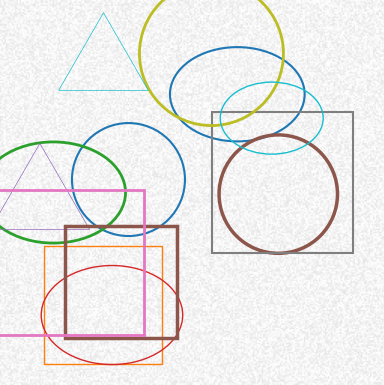[{"shape": "circle", "thickness": 1.5, "radius": 0.73, "center": [0.334, 0.534]}, {"shape": "oval", "thickness": 1.5, "radius": 0.87, "center": [0.616, 0.755]}, {"shape": "square", "thickness": 1, "radius": 0.77, "center": [0.269, 0.207]}, {"shape": "oval", "thickness": 2, "radius": 0.94, "center": [0.138, 0.5]}, {"shape": "oval", "thickness": 1, "radius": 0.92, "center": [0.291, 0.182]}, {"shape": "triangle", "thickness": 0.5, "radius": 0.75, "center": [0.104, 0.478]}, {"shape": "circle", "thickness": 2.5, "radius": 0.77, "center": [0.723, 0.496]}, {"shape": "square", "thickness": 2.5, "radius": 0.72, "center": [0.315, 0.268]}, {"shape": "square", "thickness": 2, "radius": 0.95, "center": [0.184, 0.318]}, {"shape": "square", "thickness": 1.5, "radius": 0.92, "center": [0.733, 0.526]}, {"shape": "circle", "thickness": 2, "radius": 0.93, "center": [0.549, 0.861]}, {"shape": "oval", "thickness": 1, "radius": 0.67, "center": [0.706, 0.693]}, {"shape": "triangle", "thickness": 0.5, "radius": 0.67, "center": [0.269, 0.833]}]